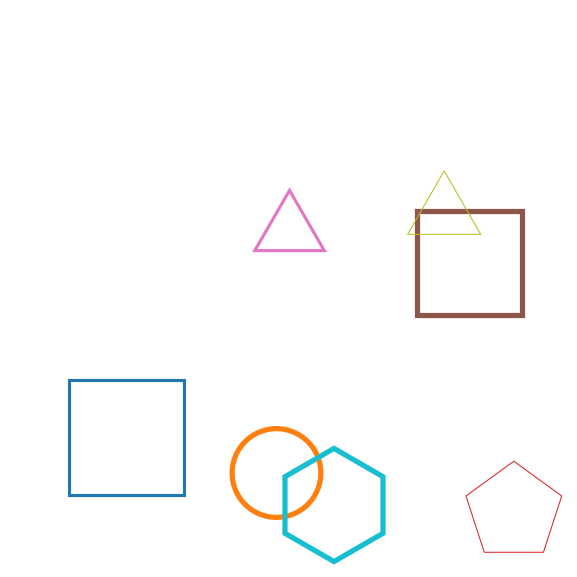[{"shape": "square", "thickness": 1.5, "radius": 0.5, "center": [0.219, 0.242]}, {"shape": "circle", "thickness": 2.5, "radius": 0.38, "center": [0.479, 0.18]}, {"shape": "pentagon", "thickness": 0.5, "radius": 0.44, "center": [0.89, 0.113]}, {"shape": "square", "thickness": 2.5, "radius": 0.45, "center": [0.813, 0.543]}, {"shape": "triangle", "thickness": 1.5, "radius": 0.35, "center": [0.501, 0.6]}, {"shape": "triangle", "thickness": 0.5, "radius": 0.37, "center": [0.769, 0.63]}, {"shape": "hexagon", "thickness": 2.5, "radius": 0.49, "center": [0.578, 0.125]}]